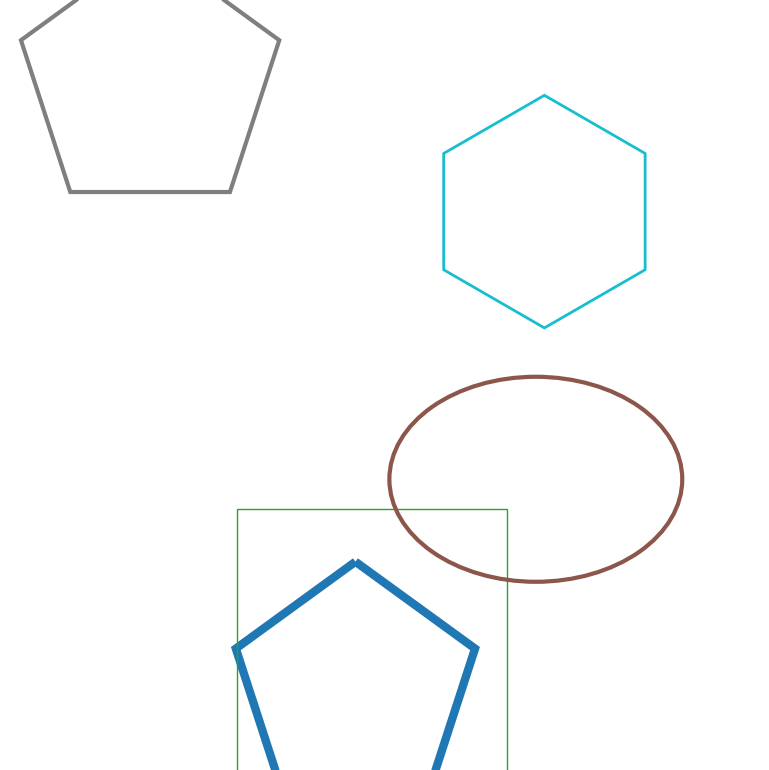[{"shape": "pentagon", "thickness": 3, "radius": 0.82, "center": [0.462, 0.107]}, {"shape": "square", "thickness": 0.5, "radius": 0.88, "center": [0.483, 0.164]}, {"shape": "oval", "thickness": 1.5, "radius": 0.95, "center": [0.696, 0.378]}, {"shape": "pentagon", "thickness": 1.5, "radius": 0.88, "center": [0.195, 0.893]}, {"shape": "hexagon", "thickness": 1, "radius": 0.76, "center": [0.707, 0.725]}]